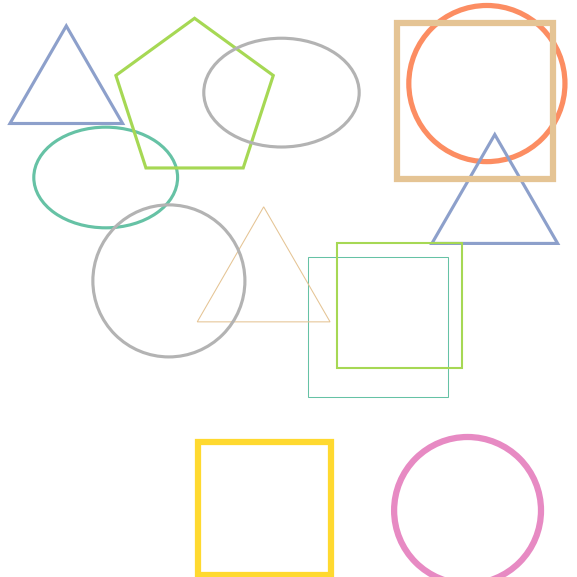[{"shape": "square", "thickness": 0.5, "radius": 0.61, "center": [0.654, 0.433]}, {"shape": "oval", "thickness": 1.5, "radius": 0.62, "center": [0.183, 0.692]}, {"shape": "circle", "thickness": 2.5, "radius": 0.68, "center": [0.843, 0.854]}, {"shape": "triangle", "thickness": 1.5, "radius": 0.56, "center": [0.115, 0.842]}, {"shape": "triangle", "thickness": 1.5, "radius": 0.63, "center": [0.857, 0.64]}, {"shape": "circle", "thickness": 3, "radius": 0.64, "center": [0.81, 0.115]}, {"shape": "pentagon", "thickness": 1.5, "radius": 0.72, "center": [0.337, 0.824]}, {"shape": "square", "thickness": 1, "radius": 0.54, "center": [0.691, 0.47]}, {"shape": "square", "thickness": 3, "radius": 0.58, "center": [0.458, 0.119]}, {"shape": "square", "thickness": 3, "radius": 0.68, "center": [0.823, 0.824]}, {"shape": "triangle", "thickness": 0.5, "radius": 0.66, "center": [0.457, 0.508]}, {"shape": "oval", "thickness": 1.5, "radius": 0.67, "center": [0.487, 0.839]}, {"shape": "circle", "thickness": 1.5, "radius": 0.66, "center": [0.292, 0.513]}]